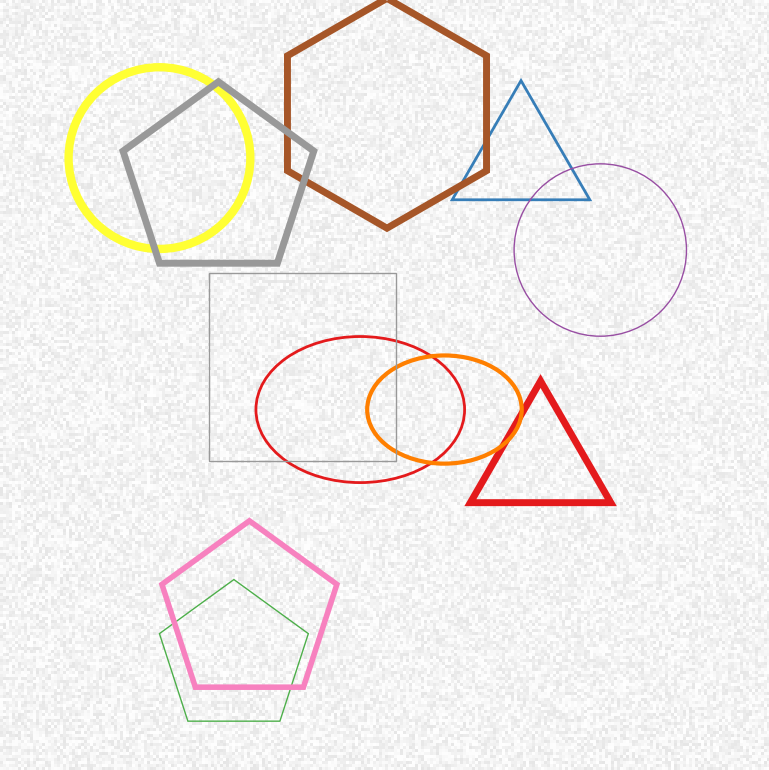[{"shape": "triangle", "thickness": 2.5, "radius": 0.53, "center": [0.702, 0.4]}, {"shape": "oval", "thickness": 1, "radius": 0.68, "center": [0.468, 0.468]}, {"shape": "triangle", "thickness": 1, "radius": 0.52, "center": [0.677, 0.792]}, {"shape": "pentagon", "thickness": 0.5, "radius": 0.51, "center": [0.304, 0.146]}, {"shape": "circle", "thickness": 0.5, "radius": 0.56, "center": [0.78, 0.675]}, {"shape": "oval", "thickness": 1.5, "radius": 0.5, "center": [0.577, 0.468]}, {"shape": "circle", "thickness": 3, "radius": 0.59, "center": [0.207, 0.795]}, {"shape": "hexagon", "thickness": 2.5, "radius": 0.75, "center": [0.503, 0.853]}, {"shape": "pentagon", "thickness": 2, "radius": 0.6, "center": [0.324, 0.204]}, {"shape": "square", "thickness": 0.5, "radius": 0.61, "center": [0.393, 0.523]}, {"shape": "pentagon", "thickness": 2.5, "radius": 0.65, "center": [0.284, 0.764]}]